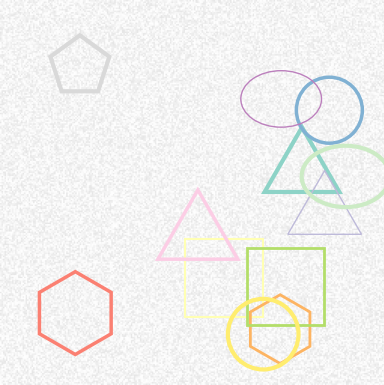[{"shape": "triangle", "thickness": 3, "radius": 0.56, "center": [0.784, 0.557]}, {"shape": "square", "thickness": 1.5, "radius": 0.51, "center": [0.582, 0.278]}, {"shape": "triangle", "thickness": 1, "radius": 0.55, "center": [0.843, 0.447]}, {"shape": "hexagon", "thickness": 2.5, "radius": 0.54, "center": [0.196, 0.187]}, {"shape": "circle", "thickness": 2.5, "radius": 0.43, "center": [0.855, 0.714]}, {"shape": "hexagon", "thickness": 2, "radius": 0.45, "center": [0.728, 0.145]}, {"shape": "square", "thickness": 2, "radius": 0.5, "center": [0.742, 0.255]}, {"shape": "triangle", "thickness": 2.5, "radius": 0.6, "center": [0.514, 0.387]}, {"shape": "pentagon", "thickness": 3, "radius": 0.4, "center": [0.207, 0.828]}, {"shape": "oval", "thickness": 1, "radius": 0.52, "center": [0.73, 0.743]}, {"shape": "oval", "thickness": 3, "radius": 0.57, "center": [0.898, 0.542]}, {"shape": "circle", "thickness": 3, "radius": 0.46, "center": [0.684, 0.132]}]